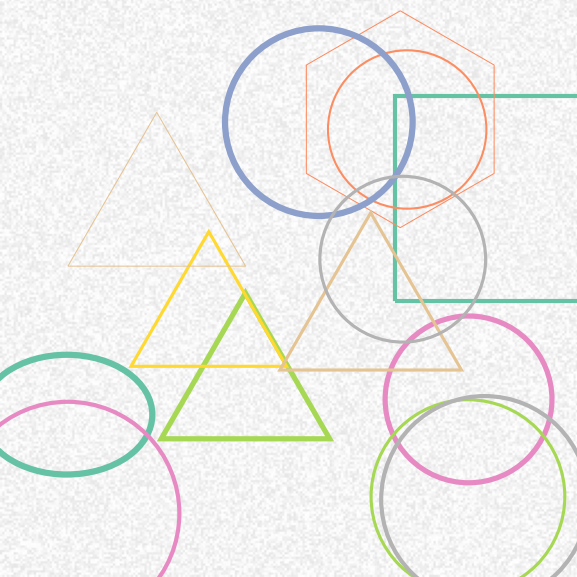[{"shape": "square", "thickness": 2, "radius": 0.89, "center": [0.861, 0.656]}, {"shape": "oval", "thickness": 3, "radius": 0.74, "center": [0.116, 0.281]}, {"shape": "hexagon", "thickness": 0.5, "radius": 0.94, "center": [0.693, 0.793]}, {"shape": "circle", "thickness": 1, "radius": 0.69, "center": [0.705, 0.775]}, {"shape": "circle", "thickness": 3, "radius": 0.81, "center": [0.552, 0.788]}, {"shape": "circle", "thickness": 2.5, "radius": 0.72, "center": [0.811, 0.308]}, {"shape": "circle", "thickness": 2, "radius": 0.97, "center": [0.117, 0.11]}, {"shape": "triangle", "thickness": 2.5, "radius": 0.84, "center": [0.425, 0.323]}, {"shape": "circle", "thickness": 1.5, "radius": 0.84, "center": [0.81, 0.139]}, {"shape": "triangle", "thickness": 1.5, "radius": 0.78, "center": [0.362, 0.443]}, {"shape": "triangle", "thickness": 0.5, "radius": 0.89, "center": [0.271, 0.627]}, {"shape": "triangle", "thickness": 1.5, "radius": 0.91, "center": [0.642, 0.449]}, {"shape": "circle", "thickness": 2, "radius": 0.9, "center": [0.839, 0.134]}, {"shape": "circle", "thickness": 1.5, "radius": 0.72, "center": [0.697, 0.55]}]